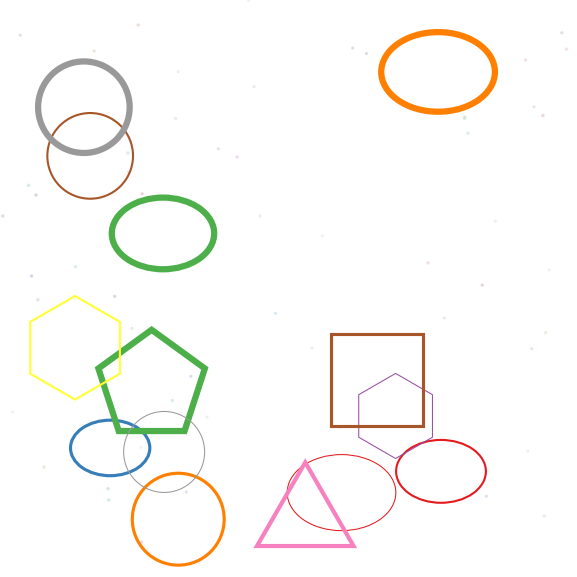[{"shape": "oval", "thickness": 1, "radius": 0.39, "center": [0.764, 0.183]}, {"shape": "oval", "thickness": 0.5, "radius": 0.47, "center": [0.591, 0.146]}, {"shape": "oval", "thickness": 1.5, "radius": 0.34, "center": [0.191, 0.223]}, {"shape": "pentagon", "thickness": 3, "radius": 0.48, "center": [0.263, 0.331]}, {"shape": "oval", "thickness": 3, "radius": 0.44, "center": [0.282, 0.595]}, {"shape": "hexagon", "thickness": 0.5, "radius": 0.37, "center": [0.685, 0.279]}, {"shape": "circle", "thickness": 1.5, "radius": 0.4, "center": [0.309, 0.1]}, {"shape": "oval", "thickness": 3, "radius": 0.49, "center": [0.759, 0.875]}, {"shape": "hexagon", "thickness": 1, "radius": 0.45, "center": [0.13, 0.397]}, {"shape": "square", "thickness": 1.5, "radius": 0.4, "center": [0.653, 0.341]}, {"shape": "circle", "thickness": 1, "radius": 0.37, "center": [0.156, 0.729]}, {"shape": "triangle", "thickness": 2, "radius": 0.48, "center": [0.529, 0.102]}, {"shape": "circle", "thickness": 0.5, "radius": 0.35, "center": [0.284, 0.217]}, {"shape": "circle", "thickness": 3, "radius": 0.4, "center": [0.145, 0.814]}]